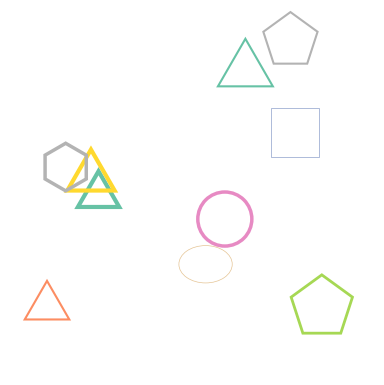[{"shape": "triangle", "thickness": 1.5, "radius": 0.41, "center": [0.637, 0.817]}, {"shape": "triangle", "thickness": 3, "radius": 0.31, "center": [0.256, 0.493]}, {"shape": "triangle", "thickness": 1.5, "radius": 0.33, "center": [0.122, 0.204]}, {"shape": "square", "thickness": 0.5, "radius": 0.32, "center": [0.766, 0.656]}, {"shape": "circle", "thickness": 2.5, "radius": 0.35, "center": [0.584, 0.431]}, {"shape": "pentagon", "thickness": 2, "radius": 0.42, "center": [0.836, 0.202]}, {"shape": "triangle", "thickness": 3, "radius": 0.35, "center": [0.236, 0.541]}, {"shape": "oval", "thickness": 0.5, "radius": 0.35, "center": [0.534, 0.314]}, {"shape": "hexagon", "thickness": 2.5, "radius": 0.31, "center": [0.171, 0.566]}, {"shape": "pentagon", "thickness": 1.5, "radius": 0.37, "center": [0.754, 0.895]}]